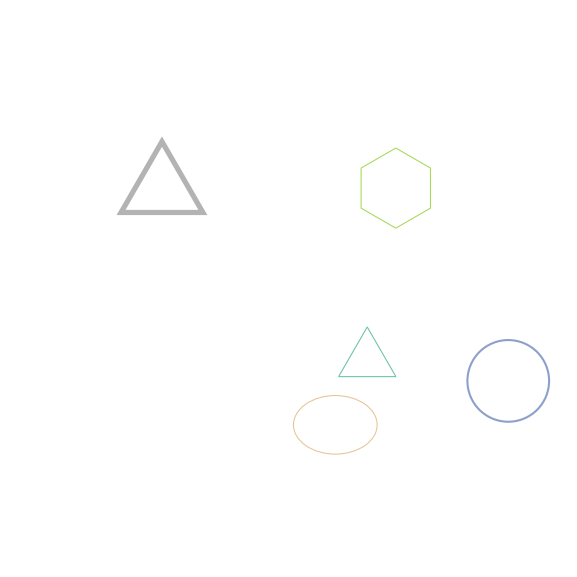[{"shape": "triangle", "thickness": 0.5, "radius": 0.29, "center": [0.636, 0.376]}, {"shape": "circle", "thickness": 1, "radius": 0.35, "center": [0.88, 0.34]}, {"shape": "hexagon", "thickness": 0.5, "radius": 0.35, "center": [0.685, 0.673]}, {"shape": "oval", "thickness": 0.5, "radius": 0.36, "center": [0.581, 0.263]}, {"shape": "triangle", "thickness": 2.5, "radius": 0.41, "center": [0.28, 0.672]}]